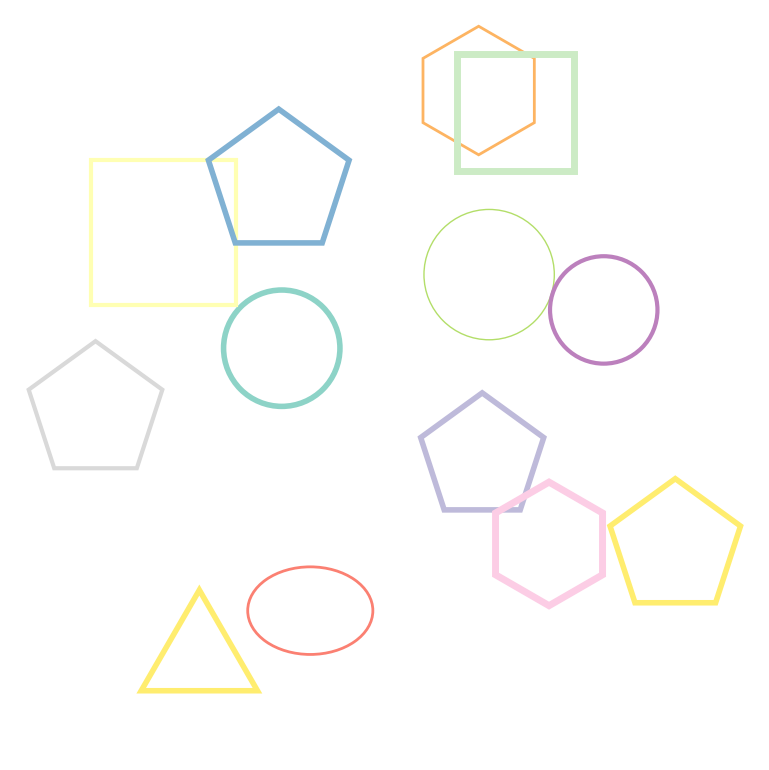[{"shape": "circle", "thickness": 2, "radius": 0.38, "center": [0.366, 0.548]}, {"shape": "square", "thickness": 1.5, "radius": 0.47, "center": [0.213, 0.698]}, {"shape": "pentagon", "thickness": 2, "radius": 0.42, "center": [0.626, 0.406]}, {"shape": "oval", "thickness": 1, "radius": 0.41, "center": [0.403, 0.207]}, {"shape": "pentagon", "thickness": 2, "radius": 0.48, "center": [0.362, 0.762]}, {"shape": "hexagon", "thickness": 1, "radius": 0.42, "center": [0.622, 0.882]}, {"shape": "circle", "thickness": 0.5, "radius": 0.42, "center": [0.635, 0.643]}, {"shape": "hexagon", "thickness": 2.5, "radius": 0.4, "center": [0.713, 0.294]}, {"shape": "pentagon", "thickness": 1.5, "radius": 0.46, "center": [0.124, 0.466]}, {"shape": "circle", "thickness": 1.5, "radius": 0.35, "center": [0.784, 0.597]}, {"shape": "square", "thickness": 2.5, "radius": 0.38, "center": [0.669, 0.854]}, {"shape": "triangle", "thickness": 2, "radius": 0.44, "center": [0.259, 0.147]}, {"shape": "pentagon", "thickness": 2, "radius": 0.45, "center": [0.877, 0.289]}]